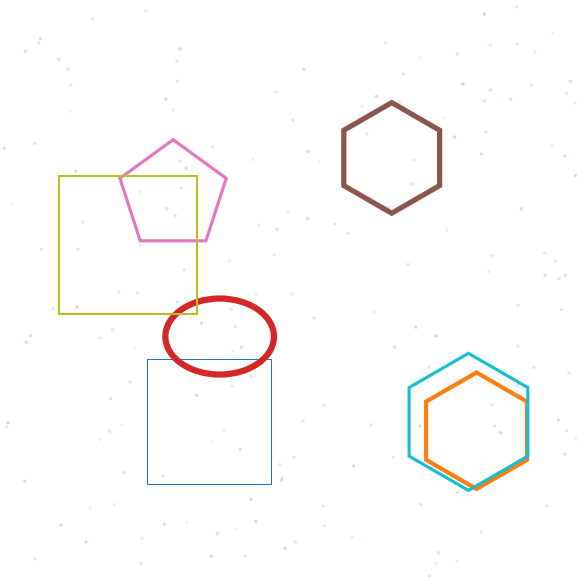[{"shape": "square", "thickness": 0.5, "radius": 0.54, "center": [0.362, 0.269]}, {"shape": "hexagon", "thickness": 2, "radius": 0.5, "center": [0.825, 0.253]}, {"shape": "oval", "thickness": 3, "radius": 0.47, "center": [0.38, 0.416]}, {"shape": "hexagon", "thickness": 2.5, "radius": 0.48, "center": [0.678, 0.726]}, {"shape": "pentagon", "thickness": 1.5, "radius": 0.48, "center": [0.3, 0.66]}, {"shape": "square", "thickness": 1, "radius": 0.6, "center": [0.222, 0.575]}, {"shape": "hexagon", "thickness": 1.5, "radius": 0.59, "center": [0.811, 0.269]}]